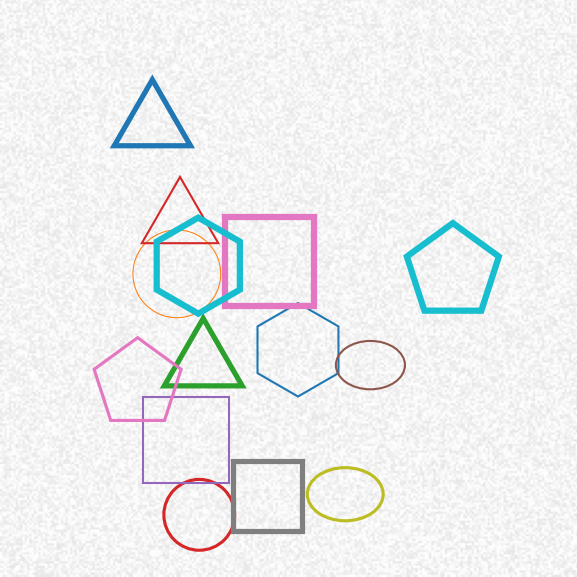[{"shape": "hexagon", "thickness": 1, "radius": 0.4, "center": [0.516, 0.393]}, {"shape": "triangle", "thickness": 2.5, "radius": 0.38, "center": [0.264, 0.785]}, {"shape": "circle", "thickness": 0.5, "radius": 0.38, "center": [0.306, 0.525]}, {"shape": "triangle", "thickness": 2.5, "radius": 0.39, "center": [0.352, 0.37]}, {"shape": "circle", "thickness": 1.5, "radius": 0.31, "center": [0.345, 0.108]}, {"shape": "triangle", "thickness": 1, "radius": 0.38, "center": [0.312, 0.616]}, {"shape": "square", "thickness": 1, "radius": 0.37, "center": [0.322, 0.236]}, {"shape": "oval", "thickness": 1, "radius": 0.3, "center": [0.641, 0.367]}, {"shape": "square", "thickness": 3, "radius": 0.38, "center": [0.467, 0.546]}, {"shape": "pentagon", "thickness": 1.5, "radius": 0.4, "center": [0.238, 0.335]}, {"shape": "square", "thickness": 2.5, "radius": 0.3, "center": [0.463, 0.141]}, {"shape": "oval", "thickness": 1.5, "radius": 0.33, "center": [0.598, 0.143]}, {"shape": "hexagon", "thickness": 3, "radius": 0.42, "center": [0.343, 0.539]}, {"shape": "pentagon", "thickness": 3, "radius": 0.42, "center": [0.784, 0.529]}]